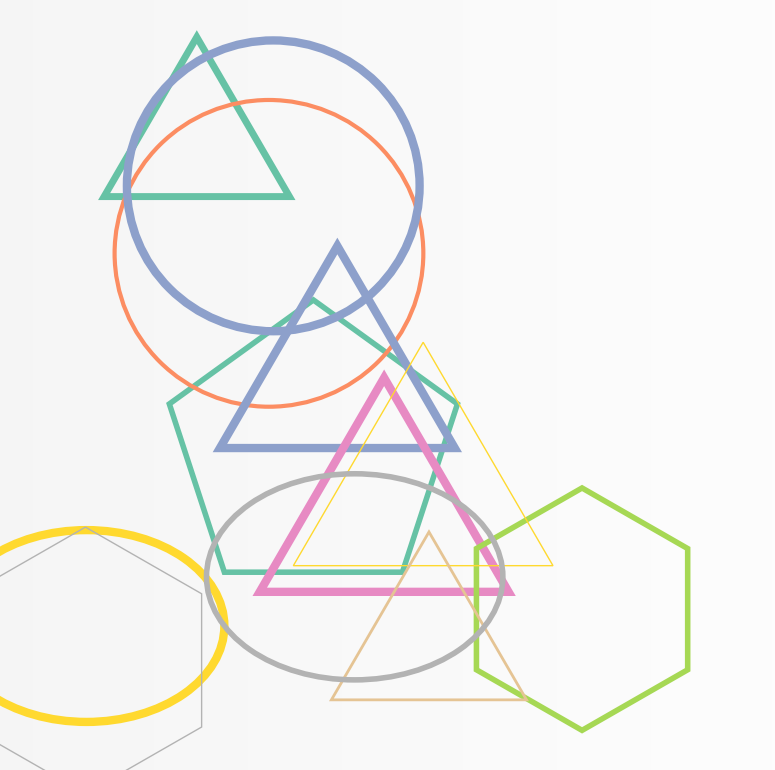[{"shape": "pentagon", "thickness": 2, "radius": 0.98, "center": [0.404, 0.415]}, {"shape": "triangle", "thickness": 2.5, "radius": 0.69, "center": [0.254, 0.814]}, {"shape": "circle", "thickness": 1.5, "radius": 1.0, "center": [0.347, 0.671]}, {"shape": "triangle", "thickness": 3, "radius": 0.87, "center": [0.435, 0.506]}, {"shape": "circle", "thickness": 3, "radius": 0.94, "center": [0.353, 0.759]}, {"shape": "triangle", "thickness": 3, "radius": 0.93, "center": [0.496, 0.324]}, {"shape": "hexagon", "thickness": 2, "radius": 0.79, "center": [0.751, 0.209]}, {"shape": "oval", "thickness": 3, "radius": 0.89, "center": [0.112, 0.187]}, {"shape": "triangle", "thickness": 0.5, "radius": 0.97, "center": [0.546, 0.362]}, {"shape": "triangle", "thickness": 1, "radius": 0.73, "center": [0.554, 0.164]}, {"shape": "oval", "thickness": 2, "radius": 0.96, "center": [0.458, 0.251]}, {"shape": "hexagon", "thickness": 0.5, "radius": 0.87, "center": [0.11, 0.142]}]